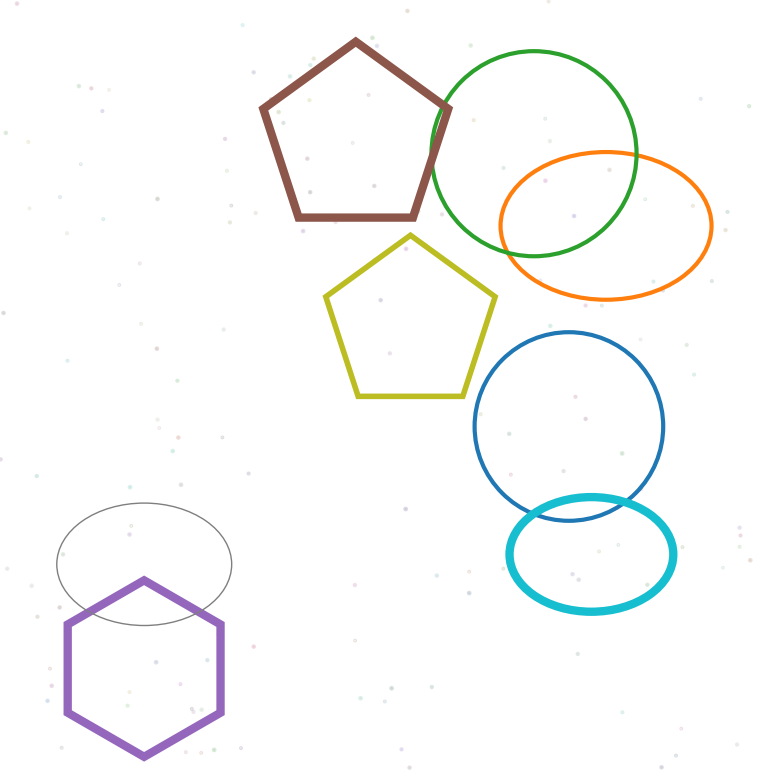[{"shape": "circle", "thickness": 1.5, "radius": 0.61, "center": [0.739, 0.446]}, {"shape": "oval", "thickness": 1.5, "radius": 0.69, "center": [0.787, 0.707]}, {"shape": "circle", "thickness": 1.5, "radius": 0.67, "center": [0.694, 0.8]}, {"shape": "hexagon", "thickness": 3, "radius": 0.57, "center": [0.187, 0.132]}, {"shape": "pentagon", "thickness": 3, "radius": 0.63, "center": [0.462, 0.82]}, {"shape": "oval", "thickness": 0.5, "radius": 0.57, "center": [0.187, 0.267]}, {"shape": "pentagon", "thickness": 2, "radius": 0.58, "center": [0.533, 0.579]}, {"shape": "oval", "thickness": 3, "radius": 0.53, "center": [0.768, 0.28]}]